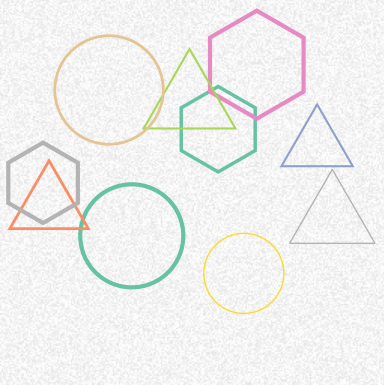[{"shape": "circle", "thickness": 3, "radius": 0.67, "center": [0.342, 0.387]}, {"shape": "hexagon", "thickness": 2.5, "radius": 0.55, "center": [0.567, 0.664]}, {"shape": "triangle", "thickness": 2, "radius": 0.59, "center": [0.127, 0.465]}, {"shape": "triangle", "thickness": 1.5, "radius": 0.53, "center": [0.824, 0.622]}, {"shape": "hexagon", "thickness": 3, "radius": 0.7, "center": [0.667, 0.832]}, {"shape": "triangle", "thickness": 1.5, "radius": 0.69, "center": [0.492, 0.735]}, {"shape": "circle", "thickness": 1, "radius": 0.52, "center": [0.633, 0.29]}, {"shape": "circle", "thickness": 2, "radius": 0.7, "center": [0.283, 0.766]}, {"shape": "hexagon", "thickness": 3, "radius": 0.52, "center": [0.112, 0.525]}, {"shape": "triangle", "thickness": 1, "radius": 0.64, "center": [0.863, 0.432]}]